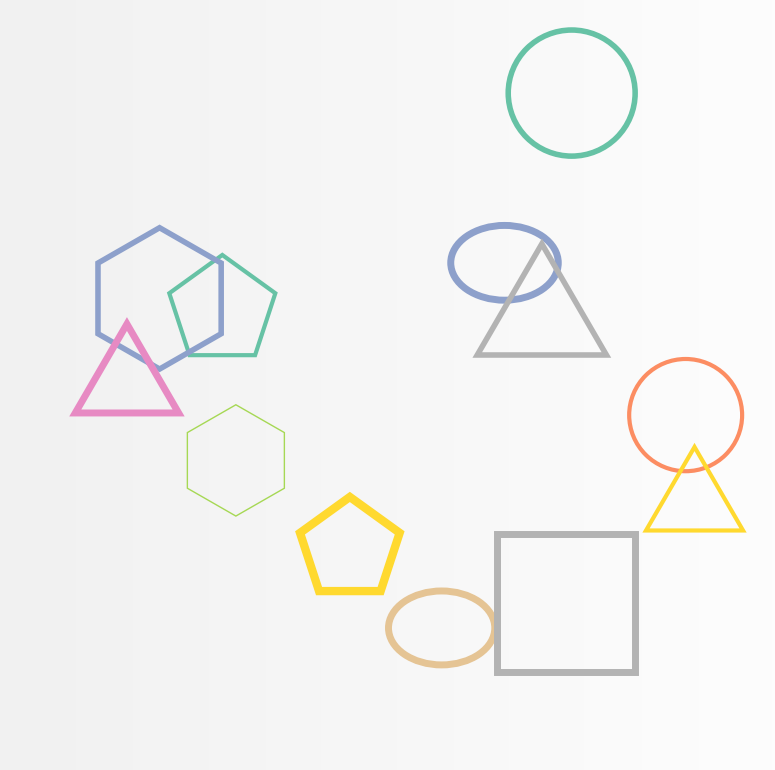[{"shape": "circle", "thickness": 2, "radius": 0.41, "center": [0.738, 0.879]}, {"shape": "pentagon", "thickness": 1.5, "radius": 0.36, "center": [0.287, 0.597]}, {"shape": "circle", "thickness": 1.5, "radius": 0.36, "center": [0.885, 0.461]}, {"shape": "hexagon", "thickness": 2, "radius": 0.46, "center": [0.206, 0.612]}, {"shape": "oval", "thickness": 2.5, "radius": 0.35, "center": [0.651, 0.659]}, {"shape": "triangle", "thickness": 2.5, "radius": 0.38, "center": [0.164, 0.502]}, {"shape": "hexagon", "thickness": 0.5, "radius": 0.36, "center": [0.304, 0.402]}, {"shape": "triangle", "thickness": 1.5, "radius": 0.36, "center": [0.896, 0.347]}, {"shape": "pentagon", "thickness": 3, "radius": 0.34, "center": [0.451, 0.287]}, {"shape": "oval", "thickness": 2.5, "radius": 0.34, "center": [0.57, 0.184]}, {"shape": "square", "thickness": 2.5, "radius": 0.45, "center": [0.73, 0.217]}, {"shape": "triangle", "thickness": 2, "radius": 0.48, "center": [0.699, 0.587]}]